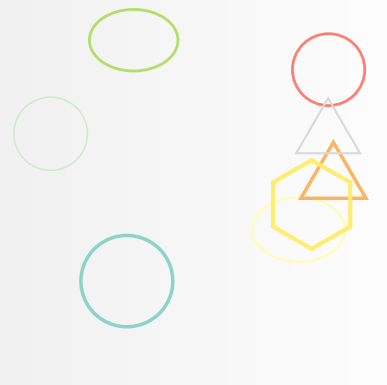[{"shape": "circle", "thickness": 2.5, "radius": 0.59, "center": [0.327, 0.27]}, {"shape": "oval", "thickness": 1.5, "radius": 0.6, "center": [0.771, 0.404]}, {"shape": "circle", "thickness": 2, "radius": 0.47, "center": [0.848, 0.819]}, {"shape": "triangle", "thickness": 2.5, "radius": 0.48, "center": [0.86, 0.533]}, {"shape": "oval", "thickness": 2, "radius": 0.57, "center": [0.345, 0.896]}, {"shape": "triangle", "thickness": 1.5, "radius": 0.48, "center": [0.847, 0.65]}, {"shape": "circle", "thickness": 1, "radius": 0.48, "center": [0.131, 0.653]}, {"shape": "hexagon", "thickness": 3, "radius": 0.58, "center": [0.804, 0.469]}]